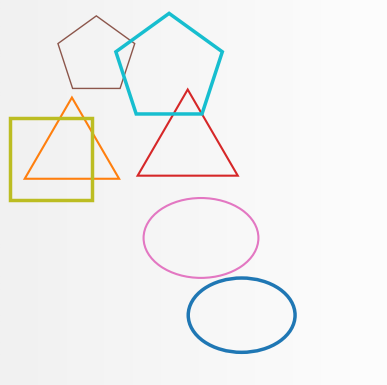[{"shape": "oval", "thickness": 2.5, "radius": 0.69, "center": [0.624, 0.181]}, {"shape": "triangle", "thickness": 1.5, "radius": 0.7, "center": [0.186, 0.606]}, {"shape": "triangle", "thickness": 1.5, "radius": 0.75, "center": [0.484, 0.618]}, {"shape": "pentagon", "thickness": 1, "radius": 0.52, "center": [0.249, 0.855]}, {"shape": "oval", "thickness": 1.5, "radius": 0.74, "center": [0.519, 0.382]}, {"shape": "square", "thickness": 2.5, "radius": 0.53, "center": [0.132, 0.586]}, {"shape": "pentagon", "thickness": 2.5, "radius": 0.72, "center": [0.436, 0.821]}]